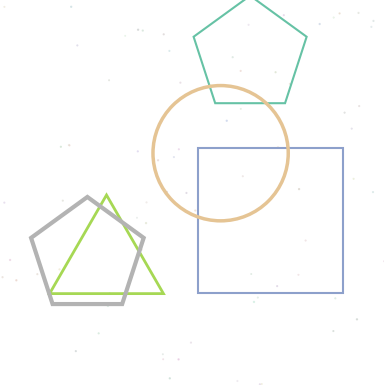[{"shape": "pentagon", "thickness": 1.5, "radius": 0.77, "center": [0.65, 0.857]}, {"shape": "square", "thickness": 1.5, "radius": 0.94, "center": [0.702, 0.428]}, {"shape": "triangle", "thickness": 2, "radius": 0.85, "center": [0.277, 0.323]}, {"shape": "circle", "thickness": 2.5, "radius": 0.88, "center": [0.573, 0.602]}, {"shape": "pentagon", "thickness": 3, "radius": 0.77, "center": [0.227, 0.335]}]